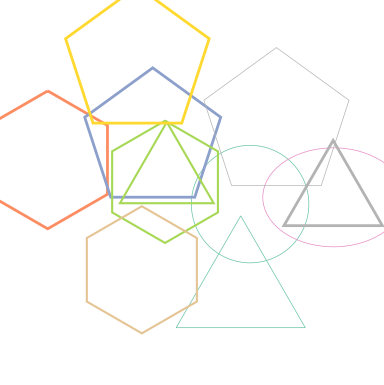[{"shape": "triangle", "thickness": 0.5, "radius": 0.97, "center": [0.625, 0.246]}, {"shape": "circle", "thickness": 0.5, "radius": 0.76, "center": [0.65, 0.47]}, {"shape": "hexagon", "thickness": 2, "radius": 0.9, "center": [0.124, 0.585]}, {"shape": "pentagon", "thickness": 2, "radius": 0.93, "center": [0.397, 0.638]}, {"shape": "oval", "thickness": 0.5, "radius": 0.92, "center": [0.866, 0.487]}, {"shape": "hexagon", "thickness": 1.5, "radius": 0.79, "center": [0.429, 0.528]}, {"shape": "triangle", "thickness": 1.5, "radius": 0.7, "center": [0.433, 0.542]}, {"shape": "pentagon", "thickness": 2, "radius": 0.98, "center": [0.357, 0.839]}, {"shape": "hexagon", "thickness": 1.5, "radius": 0.83, "center": [0.368, 0.299]}, {"shape": "pentagon", "thickness": 0.5, "radius": 0.99, "center": [0.718, 0.678]}, {"shape": "triangle", "thickness": 2, "radius": 0.74, "center": [0.865, 0.488]}]